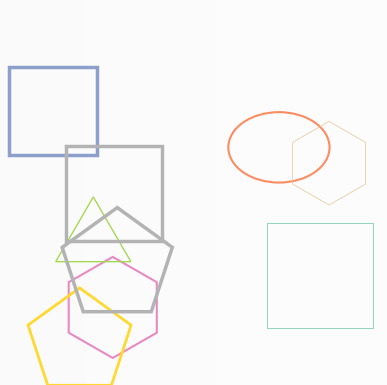[{"shape": "square", "thickness": 0.5, "radius": 0.68, "center": [0.825, 0.286]}, {"shape": "oval", "thickness": 1.5, "radius": 0.65, "center": [0.72, 0.617]}, {"shape": "square", "thickness": 2.5, "radius": 0.57, "center": [0.137, 0.712]}, {"shape": "hexagon", "thickness": 1.5, "radius": 0.66, "center": [0.291, 0.201]}, {"shape": "triangle", "thickness": 1, "radius": 0.56, "center": [0.241, 0.376]}, {"shape": "pentagon", "thickness": 2, "radius": 0.7, "center": [0.205, 0.112]}, {"shape": "hexagon", "thickness": 0.5, "radius": 0.54, "center": [0.849, 0.576]}, {"shape": "square", "thickness": 2.5, "radius": 0.62, "center": [0.294, 0.497]}, {"shape": "pentagon", "thickness": 2.5, "radius": 0.75, "center": [0.303, 0.311]}]